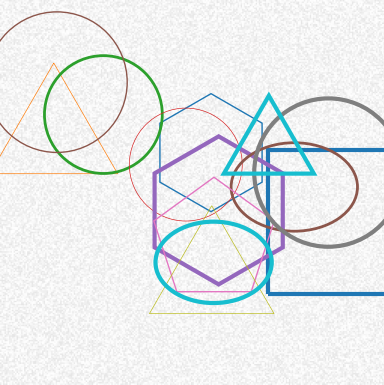[{"shape": "square", "thickness": 3, "radius": 0.93, "center": [0.882, 0.424]}, {"shape": "hexagon", "thickness": 1, "radius": 0.77, "center": [0.548, 0.603]}, {"shape": "triangle", "thickness": 0.5, "radius": 0.96, "center": [0.14, 0.645]}, {"shape": "circle", "thickness": 2, "radius": 0.77, "center": [0.269, 0.702]}, {"shape": "circle", "thickness": 0.5, "radius": 0.73, "center": [0.483, 0.573]}, {"shape": "hexagon", "thickness": 3, "radius": 0.96, "center": [0.568, 0.454]}, {"shape": "oval", "thickness": 2, "radius": 0.82, "center": [0.764, 0.514]}, {"shape": "circle", "thickness": 1, "radius": 0.91, "center": [0.148, 0.787]}, {"shape": "pentagon", "thickness": 1, "radius": 0.82, "center": [0.556, 0.375]}, {"shape": "circle", "thickness": 3, "radius": 0.96, "center": [0.853, 0.552]}, {"shape": "triangle", "thickness": 0.5, "radius": 0.93, "center": [0.55, 0.279]}, {"shape": "oval", "thickness": 3, "radius": 0.75, "center": [0.555, 0.319]}, {"shape": "triangle", "thickness": 3, "radius": 0.67, "center": [0.698, 0.617]}]